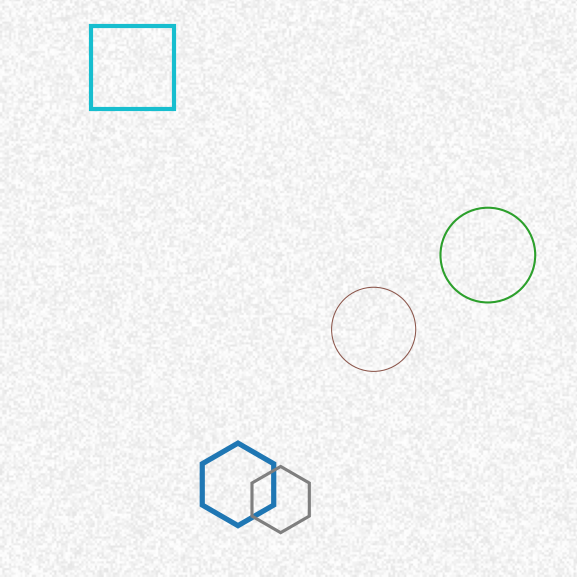[{"shape": "hexagon", "thickness": 2.5, "radius": 0.36, "center": [0.412, 0.16]}, {"shape": "circle", "thickness": 1, "radius": 0.41, "center": [0.845, 0.557]}, {"shape": "circle", "thickness": 0.5, "radius": 0.36, "center": [0.647, 0.429]}, {"shape": "hexagon", "thickness": 1.5, "radius": 0.29, "center": [0.486, 0.134]}, {"shape": "square", "thickness": 2, "radius": 0.36, "center": [0.23, 0.882]}]